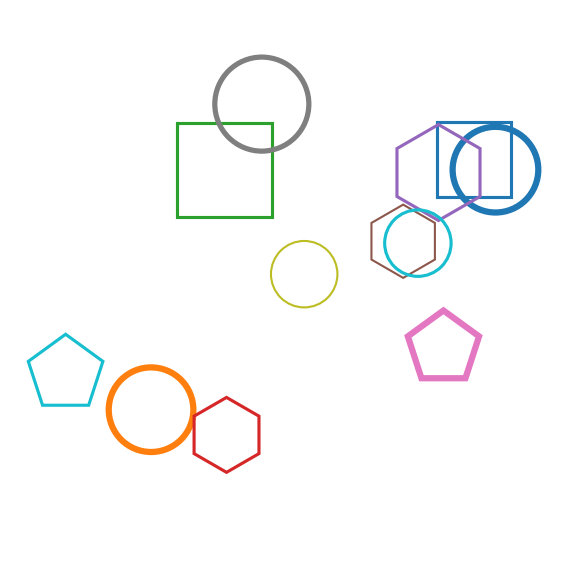[{"shape": "square", "thickness": 1.5, "radius": 0.32, "center": [0.821, 0.723]}, {"shape": "circle", "thickness": 3, "radius": 0.37, "center": [0.858, 0.705]}, {"shape": "circle", "thickness": 3, "radius": 0.37, "center": [0.262, 0.29]}, {"shape": "square", "thickness": 1.5, "radius": 0.41, "center": [0.389, 0.705]}, {"shape": "hexagon", "thickness": 1.5, "radius": 0.32, "center": [0.392, 0.246]}, {"shape": "hexagon", "thickness": 1.5, "radius": 0.42, "center": [0.759, 0.7]}, {"shape": "hexagon", "thickness": 1, "radius": 0.32, "center": [0.698, 0.581]}, {"shape": "pentagon", "thickness": 3, "radius": 0.32, "center": [0.768, 0.397]}, {"shape": "circle", "thickness": 2.5, "radius": 0.41, "center": [0.453, 0.819]}, {"shape": "circle", "thickness": 1, "radius": 0.29, "center": [0.527, 0.524]}, {"shape": "pentagon", "thickness": 1.5, "radius": 0.34, "center": [0.114, 0.352]}, {"shape": "circle", "thickness": 1.5, "radius": 0.29, "center": [0.724, 0.578]}]